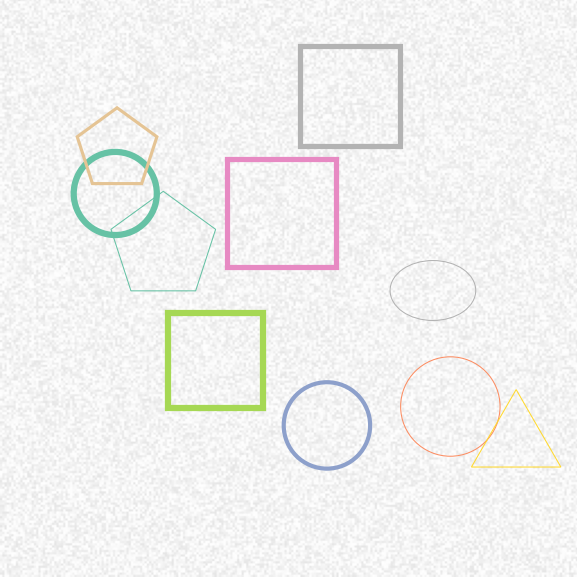[{"shape": "pentagon", "thickness": 0.5, "radius": 0.48, "center": [0.283, 0.573]}, {"shape": "circle", "thickness": 3, "radius": 0.36, "center": [0.2, 0.664]}, {"shape": "circle", "thickness": 0.5, "radius": 0.43, "center": [0.78, 0.295]}, {"shape": "circle", "thickness": 2, "radius": 0.37, "center": [0.566, 0.262]}, {"shape": "square", "thickness": 2.5, "radius": 0.47, "center": [0.487, 0.63]}, {"shape": "square", "thickness": 3, "radius": 0.41, "center": [0.373, 0.375]}, {"shape": "triangle", "thickness": 0.5, "radius": 0.45, "center": [0.894, 0.235]}, {"shape": "pentagon", "thickness": 1.5, "radius": 0.36, "center": [0.203, 0.74]}, {"shape": "oval", "thickness": 0.5, "radius": 0.37, "center": [0.75, 0.496]}, {"shape": "square", "thickness": 2.5, "radius": 0.43, "center": [0.605, 0.833]}]